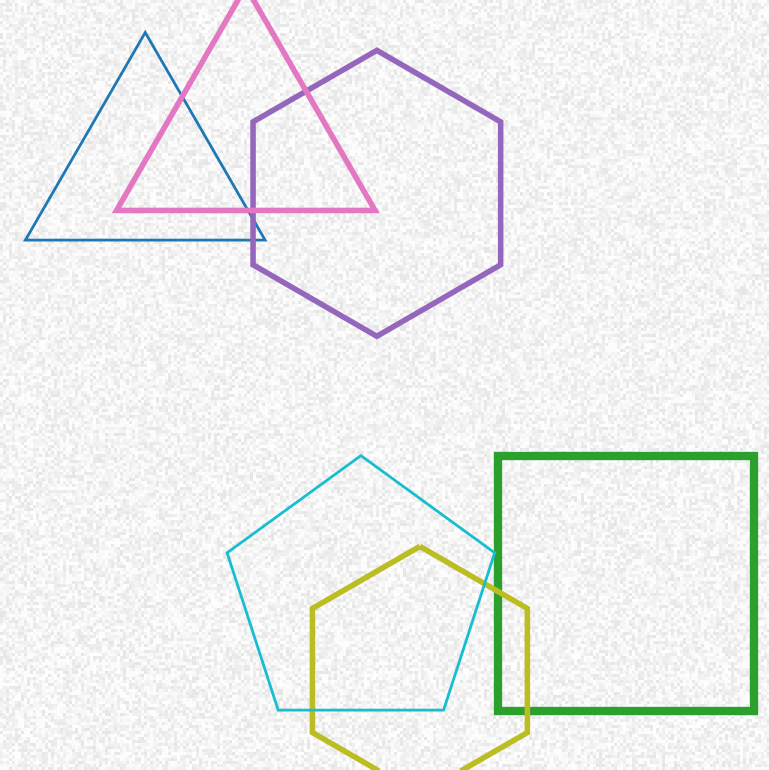[{"shape": "triangle", "thickness": 1, "radius": 0.9, "center": [0.189, 0.778]}, {"shape": "square", "thickness": 3, "radius": 0.83, "center": [0.813, 0.242]}, {"shape": "hexagon", "thickness": 2, "radius": 0.93, "center": [0.489, 0.749]}, {"shape": "triangle", "thickness": 2, "radius": 0.97, "center": [0.319, 0.824]}, {"shape": "hexagon", "thickness": 2, "radius": 0.81, "center": [0.545, 0.129]}, {"shape": "pentagon", "thickness": 1, "radius": 0.91, "center": [0.469, 0.226]}]